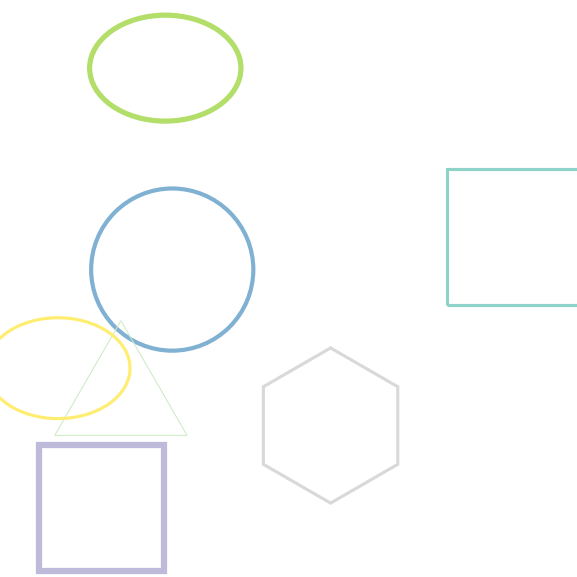[{"shape": "square", "thickness": 1.5, "radius": 0.59, "center": [0.892, 0.589]}, {"shape": "square", "thickness": 3, "radius": 0.54, "center": [0.176, 0.12]}, {"shape": "circle", "thickness": 2, "radius": 0.7, "center": [0.298, 0.532]}, {"shape": "oval", "thickness": 2.5, "radius": 0.66, "center": [0.286, 0.881]}, {"shape": "hexagon", "thickness": 1.5, "radius": 0.67, "center": [0.572, 0.262]}, {"shape": "triangle", "thickness": 0.5, "radius": 0.66, "center": [0.209, 0.311]}, {"shape": "oval", "thickness": 1.5, "radius": 0.62, "center": [0.1, 0.362]}]